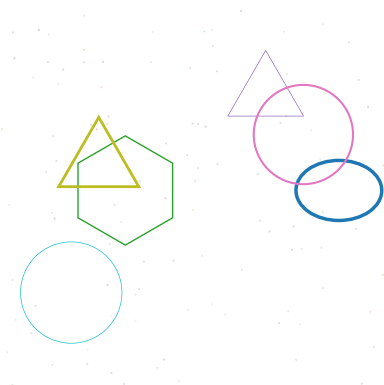[{"shape": "oval", "thickness": 2.5, "radius": 0.56, "center": [0.88, 0.505]}, {"shape": "hexagon", "thickness": 1, "radius": 0.71, "center": [0.326, 0.505]}, {"shape": "triangle", "thickness": 0.5, "radius": 0.57, "center": [0.69, 0.755]}, {"shape": "circle", "thickness": 1.5, "radius": 0.64, "center": [0.788, 0.651]}, {"shape": "triangle", "thickness": 2, "radius": 0.6, "center": [0.257, 0.575]}, {"shape": "circle", "thickness": 0.5, "radius": 0.66, "center": [0.185, 0.24]}]